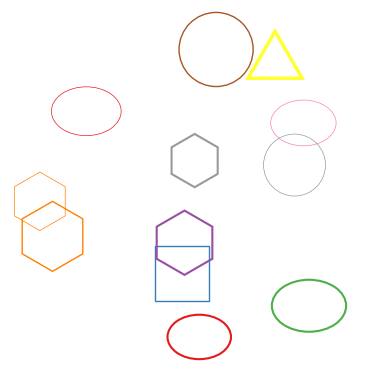[{"shape": "oval", "thickness": 0.5, "radius": 0.45, "center": [0.224, 0.711]}, {"shape": "oval", "thickness": 1.5, "radius": 0.41, "center": [0.518, 0.125]}, {"shape": "square", "thickness": 1, "radius": 0.35, "center": [0.473, 0.29]}, {"shape": "oval", "thickness": 1.5, "radius": 0.48, "center": [0.803, 0.206]}, {"shape": "hexagon", "thickness": 1.5, "radius": 0.42, "center": [0.479, 0.37]}, {"shape": "hexagon", "thickness": 1, "radius": 0.45, "center": [0.136, 0.386]}, {"shape": "hexagon", "thickness": 0.5, "radius": 0.38, "center": [0.104, 0.477]}, {"shape": "triangle", "thickness": 2.5, "radius": 0.41, "center": [0.714, 0.837]}, {"shape": "circle", "thickness": 1, "radius": 0.48, "center": [0.561, 0.871]}, {"shape": "oval", "thickness": 0.5, "radius": 0.42, "center": [0.788, 0.681]}, {"shape": "circle", "thickness": 0.5, "radius": 0.4, "center": [0.765, 0.571]}, {"shape": "hexagon", "thickness": 1.5, "radius": 0.35, "center": [0.506, 0.583]}]